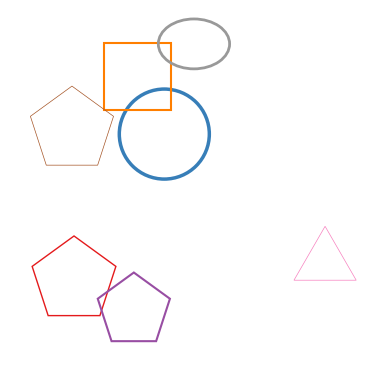[{"shape": "pentagon", "thickness": 1, "radius": 0.57, "center": [0.192, 0.273]}, {"shape": "circle", "thickness": 2.5, "radius": 0.58, "center": [0.427, 0.652]}, {"shape": "pentagon", "thickness": 1.5, "radius": 0.49, "center": [0.348, 0.194]}, {"shape": "square", "thickness": 1.5, "radius": 0.43, "center": [0.357, 0.802]}, {"shape": "pentagon", "thickness": 0.5, "radius": 0.57, "center": [0.187, 0.663]}, {"shape": "triangle", "thickness": 0.5, "radius": 0.47, "center": [0.844, 0.319]}, {"shape": "oval", "thickness": 2, "radius": 0.46, "center": [0.504, 0.886]}]